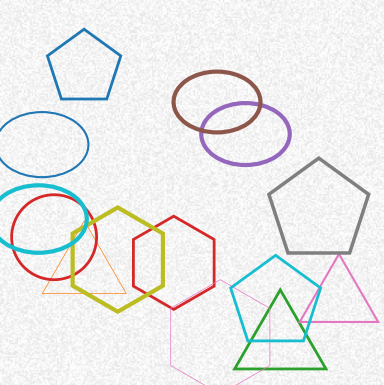[{"shape": "oval", "thickness": 1.5, "radius": 0.6, "center": [0.109, 0.624]}, {"shape": "pentagon", "thickness": 2, "radius": 0.5, "center": [0.218, 0.824]}, {"shape": "triangle", "thickness": 0.5, "radius": 0.63, "center": [0.219, 0.3]}, {"shape": "triangle", "thickness": 2, "radius": 0.68, "center": [0.728, 0.11]}, {"shape": "circle", "thickness": 2, "radius": 0.55, "center": [0.141, 0.384]}, {"shape": "hexagon", "thickness": 2, "radius": 0.61, "center": [0.451, 0.317]}, {"shape": "oval", "thickness": 3, "radius": 0.57, "center": [0.638, 0.652]}, {"shape": "oval", "thickness": 3, "radius": 0.56, "center": [0.564, 0.735]}, {"shape": "hexagon", "thickness": 0.5, "radius": 0.74, "center": [0.572, 0.125]}, {"shape": "triangle", "thickness": 1.5, "radius": 0.59, "center": [0.88, 0.223]}, {"shape": "pentagon", "thickness": 2.5, "radius": 0.68, "center": [0.828, 0.453]}, {"shape": "hexagon", "thickness": 3, "radius": 0.68, "center": [0.306, 0.326]}, {"shape": "oval", "thickness": 3, "radius": 0.63, "center": [0.1, 0.431]}, {"shape": "pentagon", "thickness": 2, "radius": 0.61, "center": [0.716, 0.214]}]